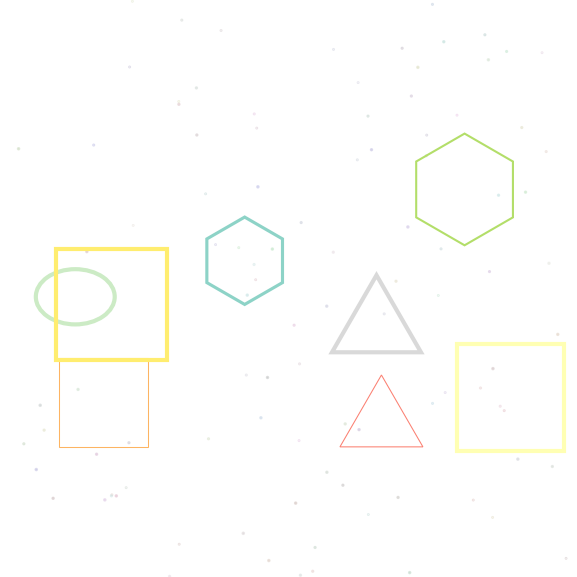[{"shape": "hexagon", "thickness": 1.5, "radius": 0.38, "center": [0.424, 0.548]}, {"shape": "square", "thickness": 2, "radius": 0.46, "center": [0.884, 0.31]}, {"shape": "triangle", "thickness": 0.5, "radius": 0.41, "center": [0.66, 0.267]}, {"shape": "square", "thickness": 0.5, "radius": 0.39, "center": [0.18, 0.302]}, {"shape": "hexagon", "thickness": 1, "radius": 0.48, "center": [0.804, 0.671]}, {"shape": "triangle", "thickness": 2, "radius": 0.44, "center": [0.652, 0.434]}, {"shape": "oval", "thickness": 2, "radius": 0.34, "center": [0.13, 0.485]}, {"shape": "square", "thickness": 2, "radius": 0.48, "center": [0.193, 0.471]}]